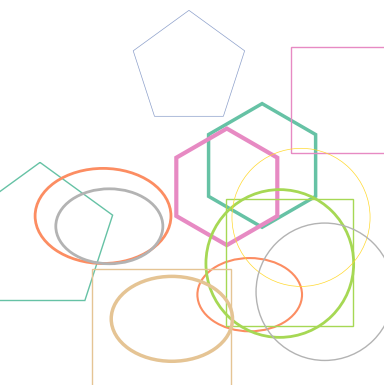[{"shape": "pentagon", "thickness": 1, "radius": 0.99, "center": [0.104, 0.38]}, {"shape": "hexagon", "thickness": 2.5, "radius": 0.8, "center": [0.681, 0.57]}, {"shape": "oval", "thickness": 1.5, "radius": 0.68, "center": [0.649, 0.235]}, {"shape": "oval", "thickness": 2, "radius": 0.88, "center": [0.268, 0.439]}, {"shape": "pentagon", "thickness": 0.5, "radius": 0.76, "center": [0.491, 0.821]}, {"shape": "square", "thickness": 1, "radius": 0.69, "center": [0.894, 0.74]}, {"shape": "hexagon", "thickness": 3, "radius": 0.76, "center": [0.589, 0.515]}, {"shape": "circle", "thickness": 2, "radius": 0.96, "center": [0.727, 0.316]}, {"shape": "square", "thickness": 1, "radius": 0.82, "center": [0.752, 0.319]}, {"shape": "circle", "thickness": 0.5, "radius": 0.9, "center": [0.782, 0.435]}, {"shape": "square", "thickness": 1, "radius": 0.9, "center": [0.42, 0.12]}, {"shape": "oval", "thickness": 2.5, "radius": 0.79, "center": [0.446, 0.172]}, {"shape": "circle", "thickness": 1, "radius": 0.89, "center": [0.843, 0.242]}, {"shape": "oval", "thickness": 2, "radius": 0.7, "center": [0.284, 0.412]}]